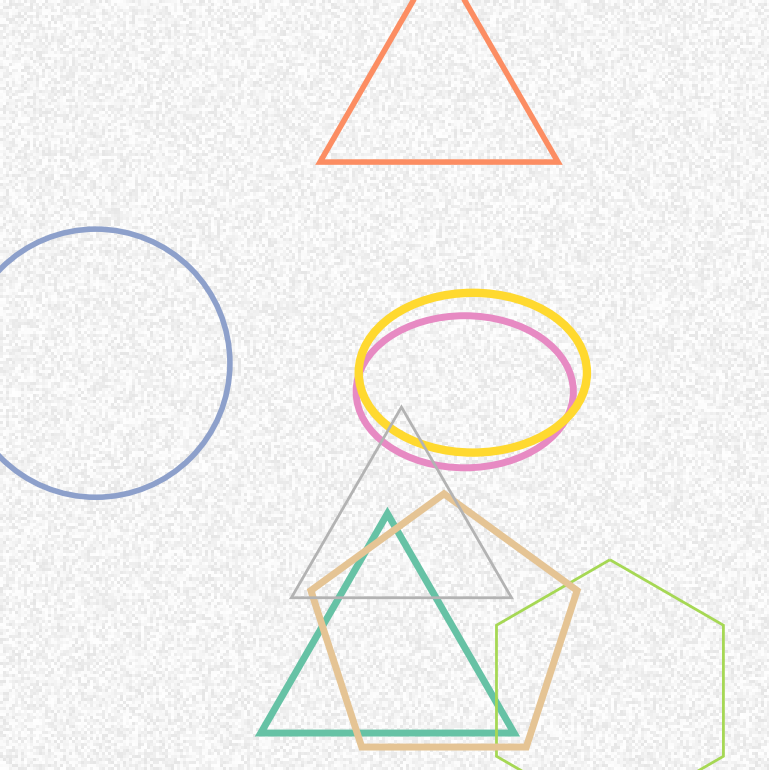[{"shape": "triangle", "thickness": 2.5, "radius": 0.95, "center": [0.503, 0.143]}, {"shape": "triangle", "thickness": 2, "radius": 0.89, "center": [0.57, 0.879]}, {"shape": "circle", "thickness": 2, "radius": 0.87, "center": [0.124, 0.528]}, {"shape": "oval", "thickness": 2.5, "radius": 0.71, "center": [0.604, 0.491]}, {"shape": "hexagon", "thickness": 1, "radius": 0.85, "center": [0.792, 0.103]}, {"shape": "oval", "thickness": 3, "radius": 0.74, "center": [0.614, 0.516]}, {"shape": "pentagon", "thickness": 2.5, "radius": 0.91, "center": [0.577, 0.177]}, {"shape": "triangle", "thickness": 1, "radius": 0.83, "center": [0.521, 0.306]}]